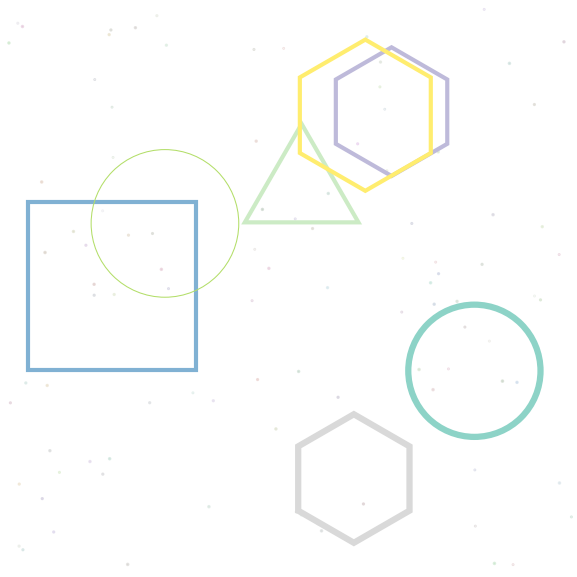[{"shape": "circle", "thickness": 3, "radius": 0.57, "center": [0.821, 0.357]}, {"shape": "hexagon", "thickness": 2, "radius": 0.56, "center": [0.678, 0.806]}, {"shape": "square", "thickness": 2, "radius": 0.73, "center": [0.193, 0.504]}, {"shape": "circle", "thickness": 0.5, "radius": 0.64, "center": [0.286, 0.612]}, {"shape": "hexagon", "thickness": 3, "radius": 0.56, "center": [0.613, 0.171]}, {"shape": "triangle", "thickness": 2, "radius": 0.57, "center": [0.522, 0.671]}, {"shape": "hexagon", "thickness": 2, "radius": 0.65, "center": [0.633, 0.8]}]